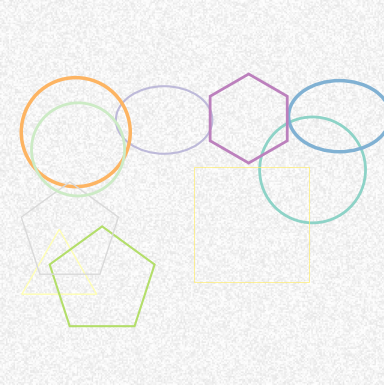[{"shape": "circle", "thickness": 2, "radius": 0.69, "center": [0.812, 0.559]}, {"shape": "triangle", "thickness": 1, "radius": 0.56, "center": [0.154, 0.292]}, {"shape": "oval", "thickness": 1.5, "radius": 0.63, "center": [0.426, 0.688]}, {"shape": "oval", "thickness": 2.5, "radius": 0.66, "center": [0.881, 0.698]}, {"shape": "circle", "thickness": 2.5, "radius": 0.71, "center": [0.197, 0.657]}, {"shape": "pentagon", "thickness": 1.5, "radius": 0.72, "center": [0.265, 0.269]}, {"shape": "pentagon", "thickness": 1, "radius": 0.66, "center": [0.182, 0.395]}, {"shape": "hexagon", "thickness": 2, "radius": 0.58, "center": [0.646, 0.692]}, {"shape": "circle", "thickness": 2, "radius": 0.6, "center": [0.203, 0.612]}, {"shape": "square", "thickness": 0.5, "radius": 0.75, "center": [0.653, 0.416]}]